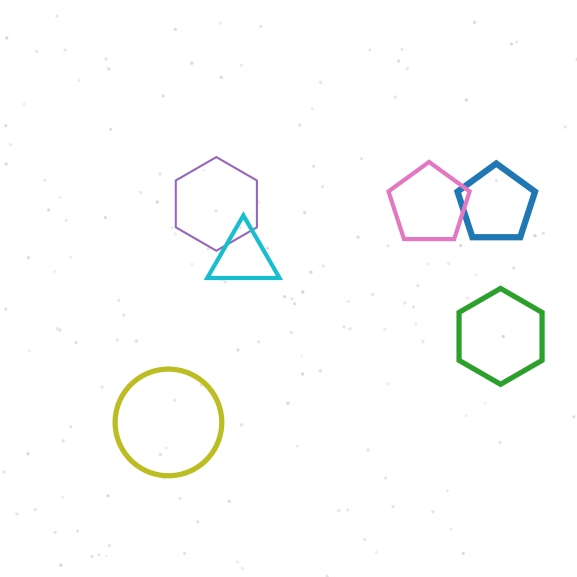[{"shape": "pentagon", "thickness": 3, "radius": 0.35, "center": [0.859, 0.645]}, {"shape": "hexagon", "thickness": 2.5, "radius": 0.42, "center": [0.867, 0.417]}, {"shape": "hexagon", "thickness": 1, "radius": 0.41, "center": [0.375, 0.646]}, {"shape": "pentagon", "thickness": 2, "radius": 0.37, "center": [0.743, 0.645]}, {"shape": "circle", "thickness": 2.5, "radius": 0.46, "center": [0.292, 0.268]}, {"shape": "triangle", "thickness": 2, "radius": 0.36, "center": [0.421, 0.554]}]